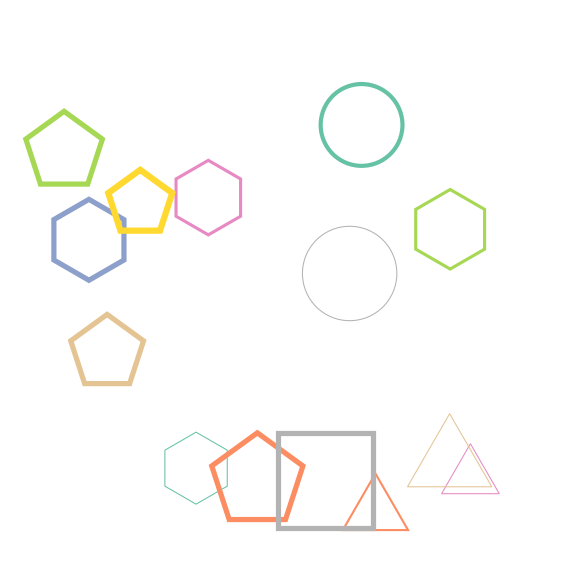[{"shape": "circle", "thickness": 2, "radius": 0.35, "center": [0.626, 0.783]}, {"shape": "hexagon", "thickness": 0.5, "radius": 0.31, "center": [0.34, 0.188]}, {"shape": "triangle", "thickness": 1, "radius": 0.33, "center": [0.65, 0.114]}, {"shape": "pentagon", "thickness": 2.5, "radius": 0.41, "center": [0.446, 0.167]}, {"shape": "hexagon", "thickness": 2.5, "radius": 0.35, "center": [0.154, 0.584]}, {"shape": "hexagon", "thickness": 1.5, "radius": 0.32, "center": [0.361, 0.657]}, {"shape": "triangle", "thickness": 0.5, "radius": 0.29, "center": [0.815, 0.173]}, {"shape": "hexagon", "thickness": 1.5, "radius": 0.34, "center": [0.78, 0.602]}, {"shape": "pentagon", "thickness": 2.5, "radius": 0.35, "center": [0.111, 0.737]}, {"shape": "pentagon", "thickness": 3, "radius": 0.29, "center": [0.243, 0.647]}, {"shape": "pentagon", "thickness": 2.5, "radius": 0.33, "center": [0.186, 0.388]}, {"shape": "triangle", "thickness": 0.5, "radius": 0.42, "center": [0.779, 0.198]}, {"shape": "circle", "thickness": 0.5, "radius": 0.41, "center": [0.605, 0.526]}, {"shape": "square", "thickness": 2.5, "radius": 0.41, "center": [0.563, 0.167]}]